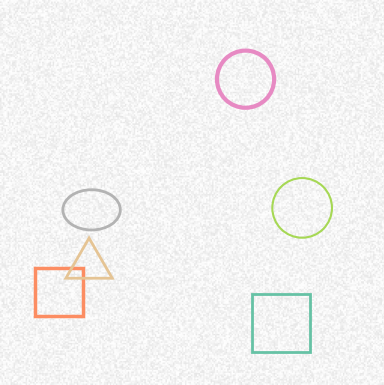[{"shape": "square", "thickness": 2, "radius": 0.38, "center": [0.73, 0.161]}, {"shape": "square", "thickness": 2.5, "radius": 0.31, "center": [0.152, 0.242]}, {"shape": "circle", "thickness": 3, "radius": 0.37, "center": [0.638, 0.794]}, {"shape": "circle", "thickness": 1.5, "radius": 0.39, "center": [0.785, 0.46]}, {"shape": "triangle", "thickness": 2, "radius": 0.35, "center": [0.231, 0.312]}, {"shape": "oval", "thickness": 2, "radius": 0.37, "center": [0.238, 0.455]}]